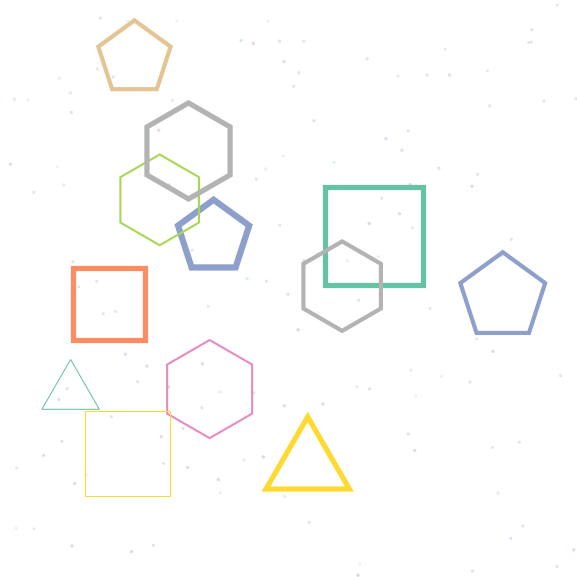[{"shape": "triangle", "thickness": 0.5, "radius": 0.29, "center": [0.122, 0.319]}, {"shape": "square", "thickness": 2.5, "radius": 0.42, "center": [0.647, 0.591]}, {"shape": "square", "thickness": 2.5, "radius": 0.31, "center": [0.189, 0.473]}, {"shape": "pentagon", "thickness": 2, "radius": 0.39, "center": [0.871, 0.485]}, {"shape": "pentagon", "thickness": 3, "radius": 0.32, "center": [0.37, 0.588]}, {"shape": "hexagon", "thickness": 1, "radius": 0.42, "center": [0.363, 0.325]}, {"shape": "hexagon", "thickness": 1, "radius": 0.39, "center": [0.277, 0.653]}, {"shape": "triangle", "thickness": 2.5, "radius": 0.42, "center": [0.533, 0.194]}, {"shape": "square", "thickness": 0.5, "radius": 0.37, "center": [0.22, 0.214]}, {"shape": "pentagon", "thickness": 2, "radius": 0.33, "center": [0.233, 0.898]}, {"shape": "hexagon", "thickness": 2, "radius": 0.39, "center": [0.592, 0.504]}, {"shape": "hexagon", "thickness": 2.5, "radius": 0.42, "center": [0.326, 0.738]}]